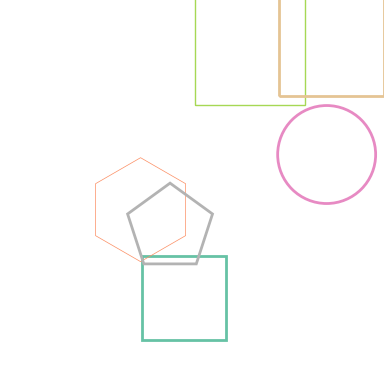[{"shape": "square", "thickness": 2, "radius": 0.55, "center": [0.477, 0.226]}, {"shape": "hexagon", "thickness": 0.5, "radius": 0.67, "center": [0.365, 0.455]}, {"shape": "circle", "thickness": 2, "radius": 0.64, "center": [0.848, 0.599]}, {"shape": "square", "thickness": 1, "radius": 0.71, "center": [0.65, 0.87]}, {"shape": "square", "thickness": 2, "radius": 0.69, "center": [0.861, 0.888]}, {"shape": "pentagon", "thickness": 2, "radius": 0.58, "center": [0.442, 0.408]}]